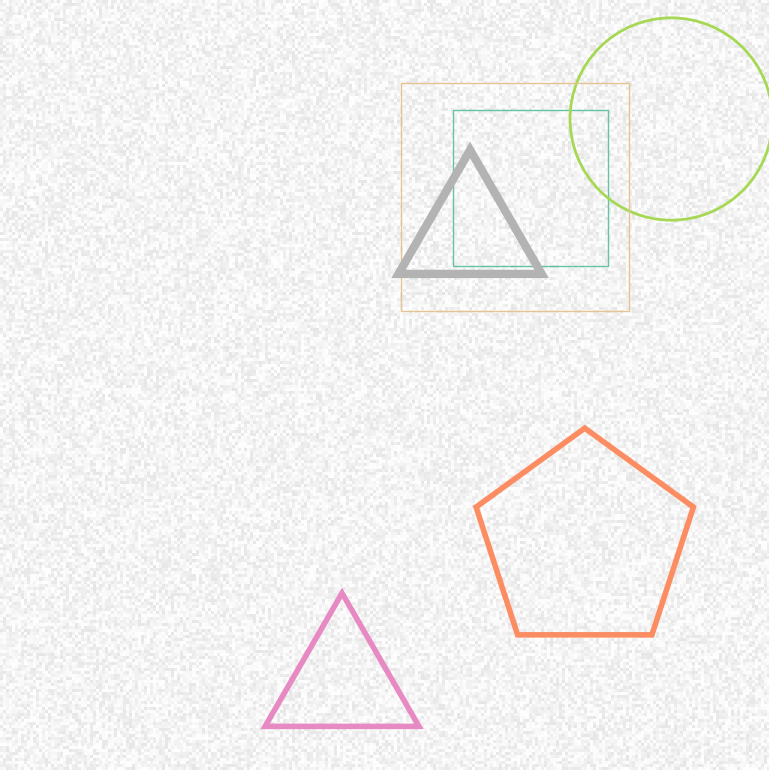[{"shape": "square", "thickness": 0.5, "radius": 0.5, "center": [0.689, 0.756]}, {"shape": "pentagon", "thickness": 2, "radius": 0.74, "center": [0.759, 0.296]}, {"shape": "triangle", "thickness": 2, "radius": 0.58, "center": [0.444, 0.114]}, {"shape": "circle", "thickness": 1, "radius": 0.66, "center": [0.872, 0.845]}, {"shape": "square", "thickness": 0.5, "radius": 0.74, "center": [0.669, 0.744]}, {"shape": "triangle", "thickness": 3, "radius": 0.54, "center": [0.61, 0.698]}]